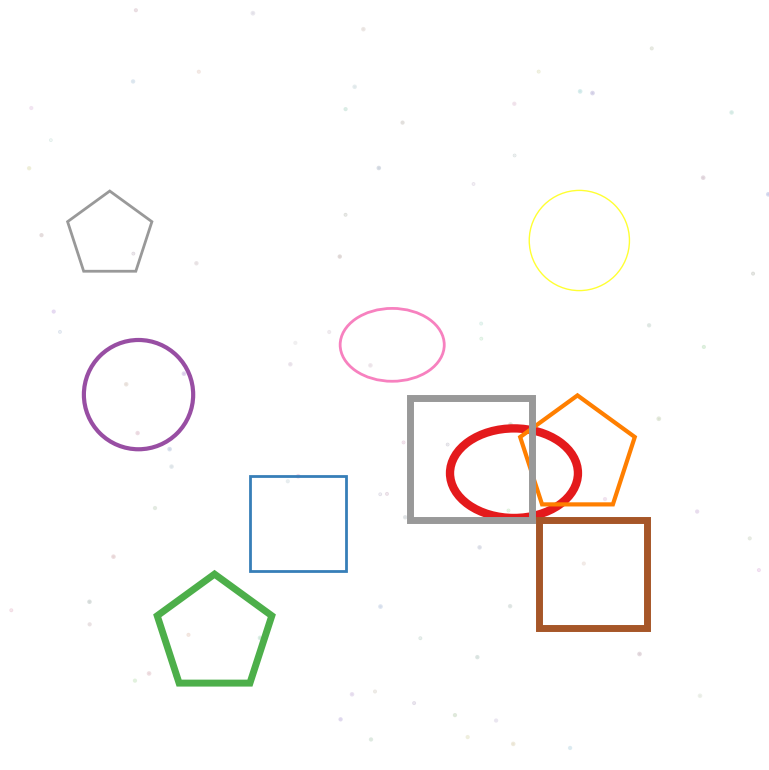[{"shape": "oval", "thickness": 3, "radius": 0.42, "center": [0.668, 0.385]}, {"shape": "square", "thickness": 1, "radius": 0.31, "center": [0.387, 0.32]}, {"shape": "pentagon", "thickness": 2.5, "radius": 0.39, "center": [0.279, 0.176]}, {"shape": "circle", "thickness": 1.5, "radius": 0.35, "center": [0.18, 0.487]}, {"shape": "pentagon", "thickness": 1.5, "radius": 0.39, "center": [0.75, 0.408]}, {"shape": "circle", "thickness": 0.5, "radius": 0.33, "center": [0.752, 0.688]}, {"shape": "square", "thickness": 2.5, "radius": 0.35, "center": [0.77, 0.255]}, {"shape": "oval", "thickness": 1, "radius": 0.34, "center": [0.509, 0.552]}, {"shape": "pentagon", "thickness": 1, "radius": 0.29, "center": [0.143, 0.694]}, {"shape": "square", "thickness": 2.5, "radius": 0.39, "center": [0.612, 0.404]}]